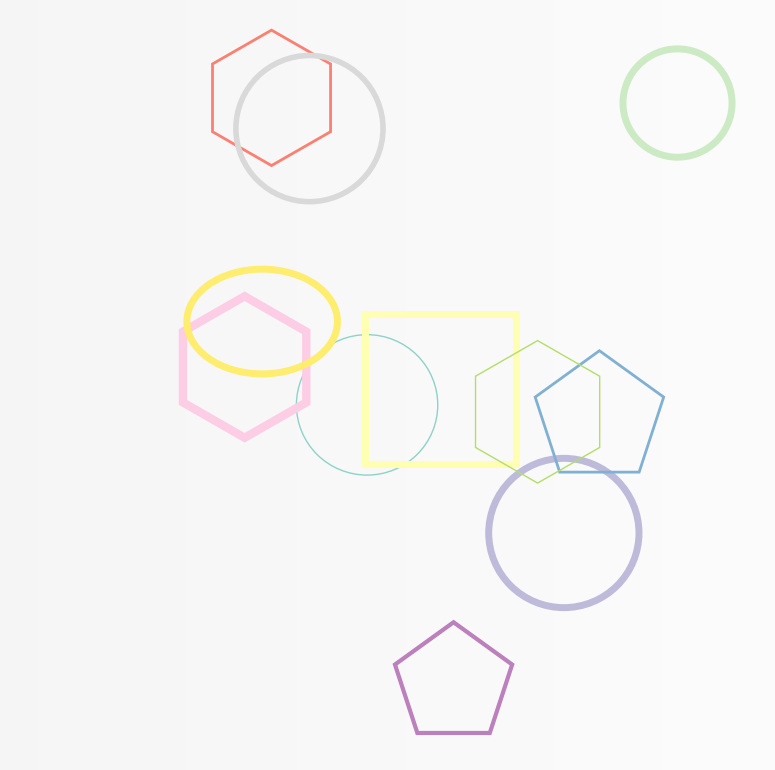[{"shape": "circle", "thickness": 0.5, "radius": 0.46, "center": [0.474, 0.474]}, {"shape": "square", "thickness": 2.5, "radius": 0.49, "center": [0.569, 0.495]}, {"shape": "circle", "thickness": 2.5, "radius": 0.48, "center": [0.728, 0.308]}, {"shape": "hexagon", "thickness": 1, "radius": 0.44, "center": [0.35, 0.873]}, {"shape": "pentagon", "thickness": 1, "radius": 0.44, "center": [0.773, 0.457]}, {"shape": "hexagon", "thickness": 0.5, "radius": 0.46, "center": [0.694, 0.465]}, {"shape": "hexagon", "thickness": 3, "radius": 0.46, "center": [0.316, 0.523]}, {"shape": "circle", "thickness": 2, "radius": 0.47, "center": [0.399, 0.833]}, {"shape": "pentagon", "thickness": 1.5, "radius": 0.4, "center": [0.585, 0.112]}, {"shape": "circle", "thickness": 2.5, "radius": 0.35, "center": [0.874, 0.866]}, {"shape": "oval", "thickness": 2.5, "radius": 0.49, "center": [0.338, 0.582]}]